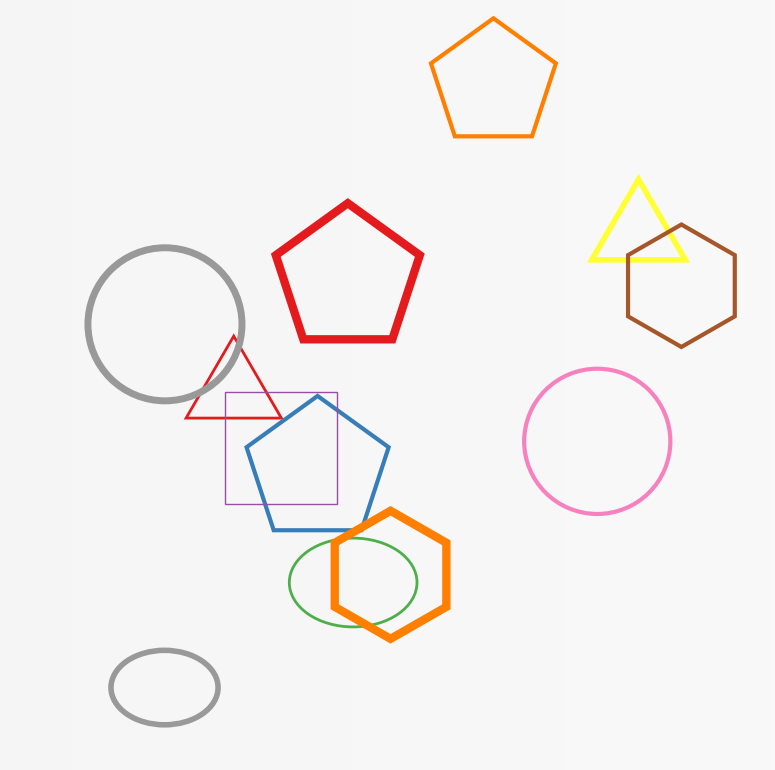[{"shape": "triangle", "thickness": 1, "radius": 0.35, "center": [0.302, 0.493]}, {"shape": "pentagon", "thickness": 3, "radius": 0.49, "center": [0.449, 0.638]}, {"shape": "pentagon", "thickness": 1.5, "radius": 0.48, "center": [0.41, 0.389]}, {"shape": "oval", "thickness": 1, "radius": 0.41, "center": [0.456, 0.243]}, {"shape": "square", "thickness": 0.5, "radius": 0.36, "center": [0.363, 0.418]}, {"shape": "hexagon", "thickness": 3, "radius": 0.42, "center": [0.504, 0.253]}, {"shape": "pentagon", "thickness": 1.5, "radius": 0.42, "center": [0.637, 0.892]}, {"shape": "triangle", "thickness": 2, "radius": 0.35, "center": [0.824, 0.697]}, {"shape": "hexagon", "thickness": 1.5, "radius": 0.4, "center": [0.879, 0.629]}, {"shape": "circle", "thickness": 1.5, "radius": 0.47, "center": [0.771, 0.427]}, {"shape": "oval", "thickness": 2, "radius": 0.35, "center": [0.212, 0.107]}, {"shape": "circle", "thickness": 2.5, "radius": 0.5, "center": [0.213, 0.579]}]